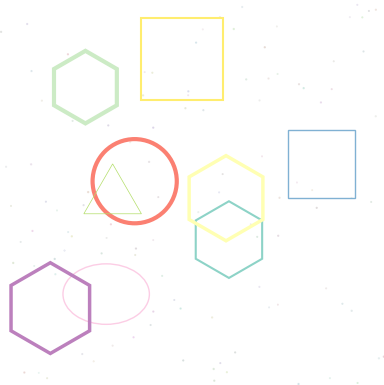[{"shape": "hexagon", "thickness": 1.5, "radius": 0.5, "center": [0.595, 0.378]}, {"shape": "hexagon", "thickness": 2.5, "radius": 0.55, "center": [0.587, 0.485]}, {"shape": "circle", "thickness": 3, "radius": 0.55, "center": [0.35, 0.529]}, {"shape": "square", "thickness": 1, "radius": 0.44, "center": [0.835, 0.574]}, {"shape": "triangle", "thickness": 0.5, "radius": 0.43, "center": [0.293, 0.488]}, {"shape": "oval", "thickness": 1, "radius": 0.56, "center": [0.276, 0.236]}, {"shape": "hexagon", "thickness": 2.5, "radius": 0.59, "center": [0.131, 0.2]}, {"shape": "hexagon", "thickness": 3, "radius": 0.47, "center": [0.222, 0.774]}, {"shape": "square", "thickness": 1.5, "radius": 0.53, "center": [0.472, 0.846]}]